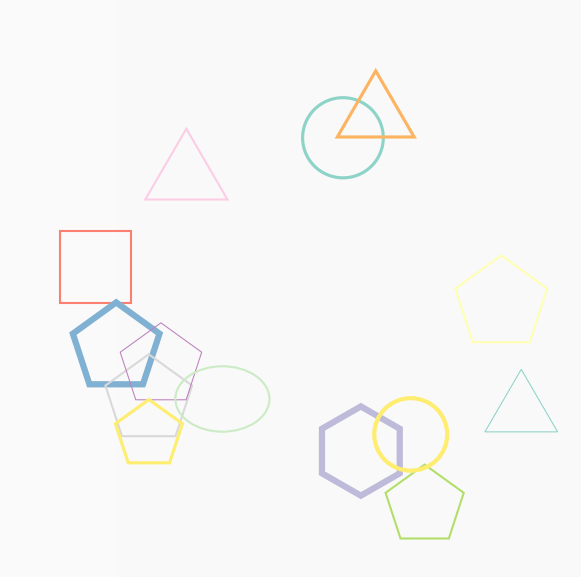[{"shape": "triangle", "thickness": 0.5, "radius": 0.36, "center": [0.897, 0.287]}, {"shape": "circle", "thickness": 1.5, "radius": 0.35, "center": [0.59, 0.761]}, {"shape": "pentagon", "thickness": 1, "radius": 0.42, "center": [0.862, 0.474]}, {"shape": "hexagon", "thickness": 3, "radius": 0.39, "center": [0.621, 0.218]}, {"shape": "square", "thickness": 1, "radius": 0.31, "center": [0.164, 0.537]}, {"shape": "pentagon", "thickness": 3, "radius": 0.39, "center": [0.2, 0.397]}, {"shape": "triangle", "thickness": 1.5, "radius": 0.38, "center": [0.646, 0.8]}, {"shape": "pentagon", "thickness": 1, "radius": 0.35, "center": [0.731, 0.124]}, {"shape": "triangle", "thickness": 1, "radius": 0.41, "center": [0.321, 0.694]}, {"shape": "pentagon", "thickness": 1, "radius": 0.39, "center": [0.256, 0.307]}, {"shape": "pentagon", "thickness": 0.5, "radius": 0.37, "center": [0.277, 0.366]}, {"shape": "oval", "thickness": 1, "radius": 0.4, "center": [0.383, 0.308]}, {"shape": "pentagon", "thickness": 1.5, "radius": 0.3, "center": [0.256, 0.247]}, {"shape": "circle", "thickness": 2, "radius": 0.31, "center": [0.707, 0.247]}]